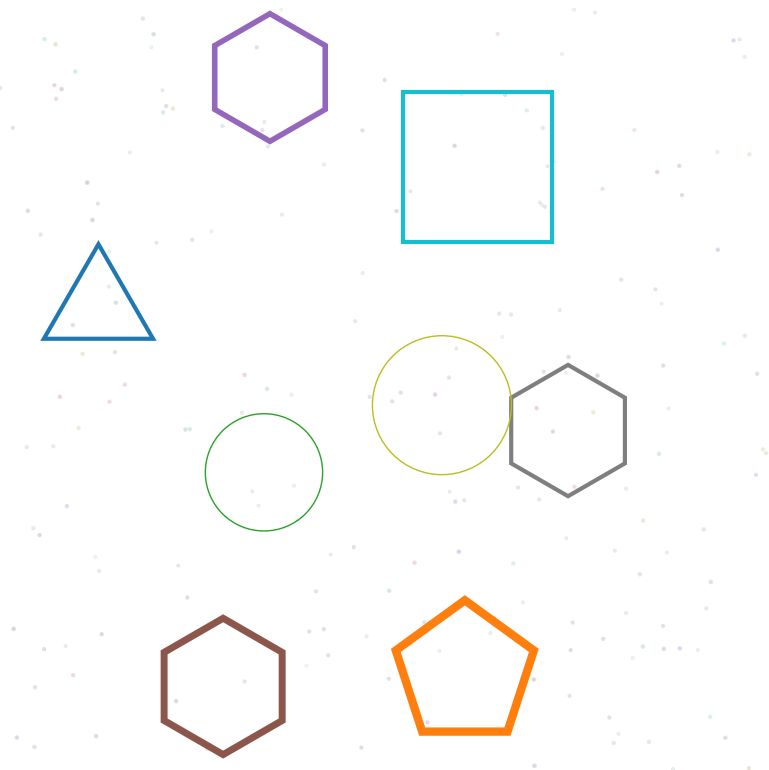[{"shape": "triangle", "thickness": 1.5, "radius": 0.41, "center": [0.128, 0.601]}, {"shape": "pentagon", "thickness": 3, "radius": 0.47, "center": [0.604, 0.126]}, {"shape": "circle", "thickness": 0.5, "radius": 0.38, "center": [0.343, 0.387]}, {"shape": "hexagon", "thickness": 2, "radius": 0.41, "center": [0.351, 0.899]}, {"shape": "hexagon", "thickness": 2.5, "radius": 0.44, "center": [0.29, 0.109]}, {"shape": "hexagon", "thickness": 1.5, "radius": 0.43, "center": [0.738, 0.441]}, {"shape": "circle", "thickness": 0.5, "radius": 0.45, "center": [0.574, 0.474]}, {"shape": "square", "thickness": 1.5, "radius": 0.48, "center": [0.62, 0.783]}]